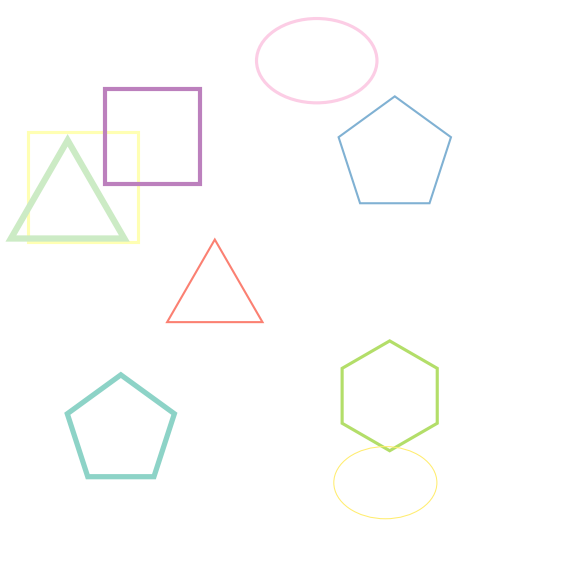[{"shape": "pentagon", "thickness": 2.5, "radius": 0.49, "center": [0.209, 0.253]}, {"shape": "square", "thickness": 1.5, "radius": 0.48, "center": [0.144, 0.675]}, {"shape": "triangle", "thickness": 1, "radius": 0.48, "center": [0.372, 0.489]}, {"shape": "pentagon", "thickness": 1, "radius": 0.51, "center": [0.684, 0.73]}, {"shape": "hexagon", "thickness": 1.5, "radius": 0.48, "center": [0.675, 0.314]}, {"shape": "oval", "thickness": 1.5, "radius": 0.52, "center": [0.548, 0.894]}, {"shape": "square", "thickness": 2, "radius": 0.41, "center": [0.264, 0.763]}, {"shape": "triangle", "thickness": 3, "radius": 0.57, "center": [0.117, 0.643]}, {"shape": "oval", "thickness": 0.5, "radius": 0.45, "center": [0.667, 0.163]}]